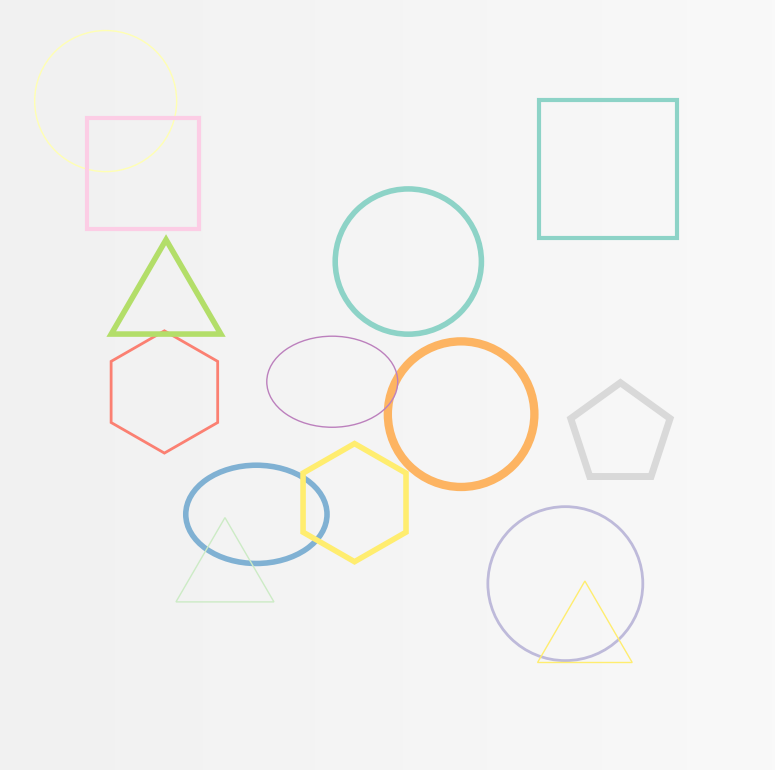[{"shape": "circle", "thickness": 2, "radius": 0.47, "center": [0.527, 0.66]}, {"shape": "square", "thickness": 1.5, "radius": 0.45, "center": [0.785, 0.78]}, {"shape": "circle", "thickness": 0.5, "radius": 0.46, "center": [0.136, 0.869]}, {"shape": "circle", "thickness": 1, "radius": 0.5, "center": [0.729, 0.242]}, {"shape": "hexagon", "thickness": 1, "radius": 0.4, "center": [0.212, 0.491]}, {"shape": "oval", "thickness": 2, "radius": 0.46, "center": [0.331, 0.332]}, {"shape": "circle", "thickness": 3, "radius": 0.47, "center": [0.595, 0.462]}, {"shape": "triangle", "thickness": 2, "radius": 0.41, "center": [0.214, 0.607]}, {"shape": "square", "thickness": 1.5, "radius": 0.36, "center": [0.184, 0.775]}, {"shape": "pentagon", "thickness": 2.5, "radius": 0.34, "center": [0.801, 0.436]}, {"shape": "oval", "thickness": 0.5, "radius": 0.42, "center": [0.429, 0.504]}, {"shape": "triangle", "thickness": 0.5, "radius": 0.36, "center": [0.29, 0.255]}, {"shape": "triangle", "thickness": 0.5, "radius": 0.35, "center": [0.755, 0.175]}, {"shape": "hexagon", "thickness": 2, "radius": 0.38, "center": [0.457, 0.347]}]